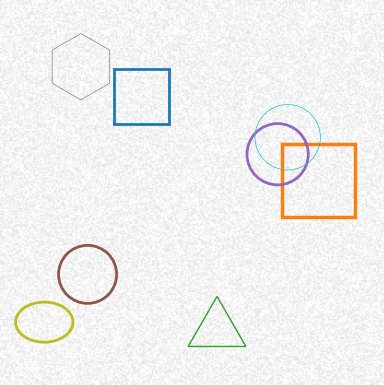[{"shape": "square", "thickness": 2, "radius": 0.36, "center": [0.368, 0.748]}, {"shape": "square", "thickness": 2.5, "radius": 0.47, "center": [0.828, 0.531]}, {"shape": "triangle", "thickness": 1, "radius": 0.43, "center": [0.564, 0.143]}, {"shape": "circle", "thickness": 2, "radius": 0.4, "center": [0.721, 0.599]}, {"shape": "circle", "thickness": 2, "radius": 0.38, "center": [0.228, 0.287]}, {"shape": "hexagon", "thickness": 0.5, "radius": 0.43, "center": [0.21, 0.827]}, {"shape": "oval", "thickness": 2, "radius": 0.37, "center": [0.115, 0.163]}, {"shape": "circle", "thickness": 0.5, "radius": 0.42, "center": [0.747, 0.644]}]